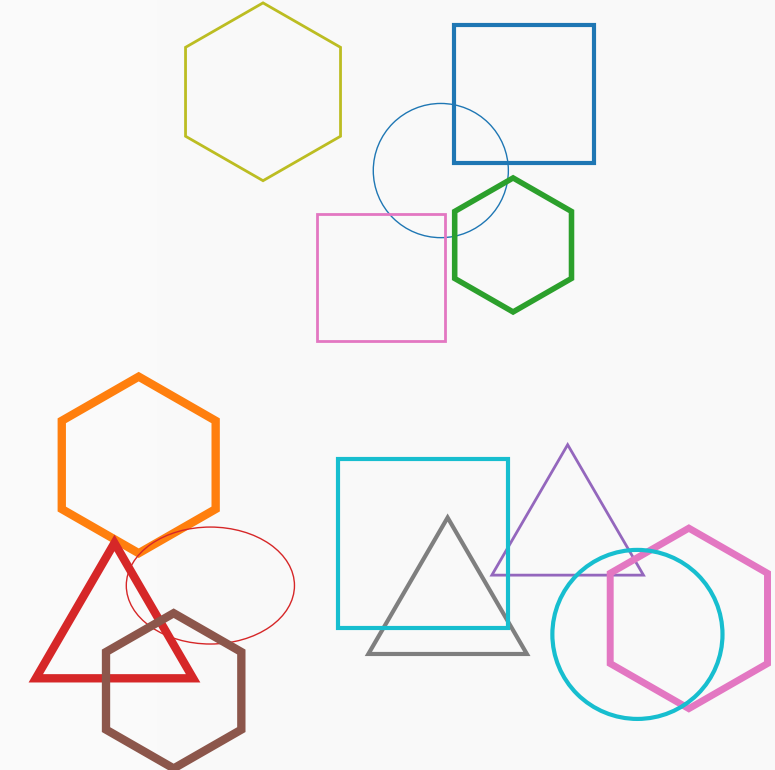[{"shape": "square", "thickness": 1.5, "radius": 0.45, "center": [0.676, 0.878]}, {"shape": "circle", "thickness": 0.5, "radius": 0.44, "center": [0.569, 0.779]}, {"shape": "hexagon", "thickness": 3, "radius": 0.57, "center": [0.179, 0.396]}, {"shape": "hexagon", "thickness": 2, "radius": 0.44, "center": [0.662, 0.682]}, {"shape": "triangle", "thickness": 3, "radius": 0.59, "center": [0.148, 0.178]}, {"shape": "oval", "thickness": 0.5, "radius": 0.54, "center": [0.271, 0.24]}, {"shape": "triangle", "thickness": 1, "radius": 0.56, "center": [0.732, 0.31]}, {"shape": "hexagon", "thickness": 3, "radius": 0.5, "center": [0.224, 0.103]}, {"shape": "square", "thickness": 1, "radius": 0.41, "center": [0.492, 0.639]}, {"shape": "hexagon", "thickness": 2.5, "radius": 0.59, "center": [0.889, 0.197]}, {"shape": "triangle", "thickness": 1.5, "radius": 0.59, "center": [0.578, 0.21]}, {"shape": "hexagon", "thickness": 1, "radius": 0.58, "center": [0.339, 0.881]}, {"shape": "circle", "thickness": 1.5, "radius": 0.55, "center": [0.822, 0.176]}, {"shape": "square", "thickness": 1.5, "radius": 0.55, "center": [0.546, 0.294]}]